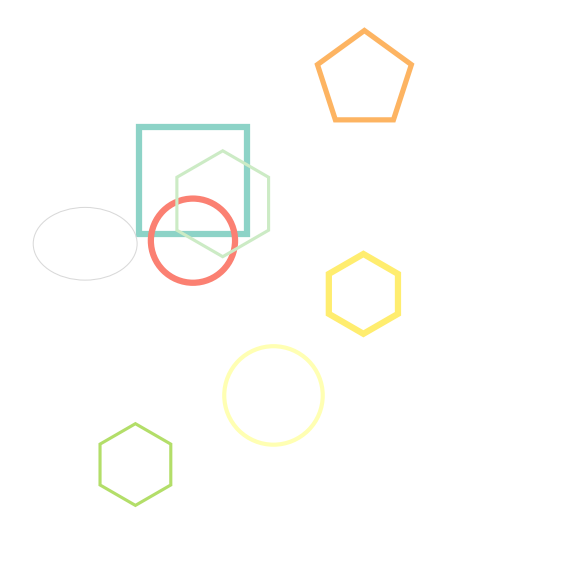[{"shape": "square", "thickness": 3, "radius": 0.46, "center": [0.334, 0.687]}, {"shape": "circle", "thickness": 2, "radius": 0.43, "center": [0.474, 0.314]}, {"shape": "circle", "thickness": 3, "radius": 0.36, "center": [0.334, 0.582]}, {"shape": "pentagon", "thickness": 2.5, "radius": 0.43, "center": [0.631, 0.861]}, {"shape": "hexagon", "thickness": 1.5, "radius": 0.35, "center": [0.234, 0.195]}, {"shape": "oval", "thickness": 0.5, "radius": 0.45, "center": [0.147, 0.577]}, {"shape": "hexagon", "thickness": 1.5, "radius": 0.46, "center": [0.386, 0.646]}, {"shape": "hexagon", "thickness": 3, "radius": 0.35, "center": [0.629, 0.49]}]